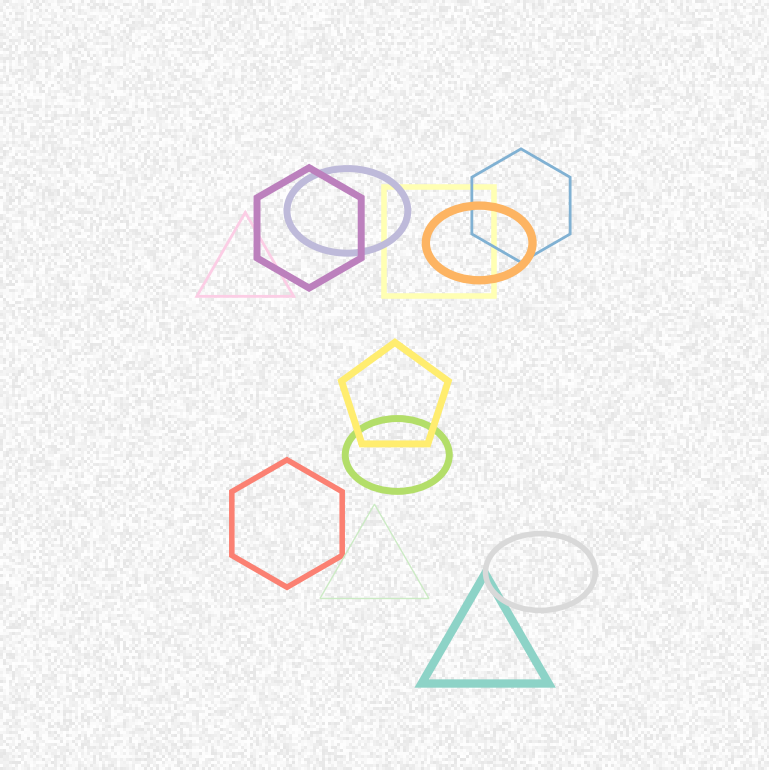[{"shape": "triangle", "thickness": 3, "radius": 0.48, "center": [0.63, 0.16]}, {"shape": "square", "thickness": 2, "radius": 0.36, "center": [0.57, 0.686]}, {"shape": "oval", "thickness": 2.5, "radius": 0.39, "center": [0.451, 0.726]}, {"shape": "hexagon", "thickness": 2, "radius": 0.41, "center": [0.373, 0.32]}, {"shape": "hexagon", "thickness": 1, "radius": 0.37, "center": [0.677, 0.733]}, {"shape": "oval", "thickness": 3, "radius": 0.35, "center": [0.622, 0.684]}, {"shape": "oval", "thickness": 2.5, "radius": 0.34, "center": [0.516, 0.409]}, {"shape": "triangle", "thickness": 1, "radius": 0.36, "center": [0.319, 0.651]}, {"shape": "oval", "thickness": 2, "radius": 0.36, "center": [0.702, 0.257]}, {"shape": "hexagon", "thickness": 2.5, "radius": 0.39, "center": [0.401, 0.704]}, {"shape": "triangle", "thickness": 0.5, "radius": 0.41, "center": [0.486, 0.264]}, {"shape": "pentagon", "thickness": 2.5, "radius": 0.36, "center": [0.513, 0.482]}]